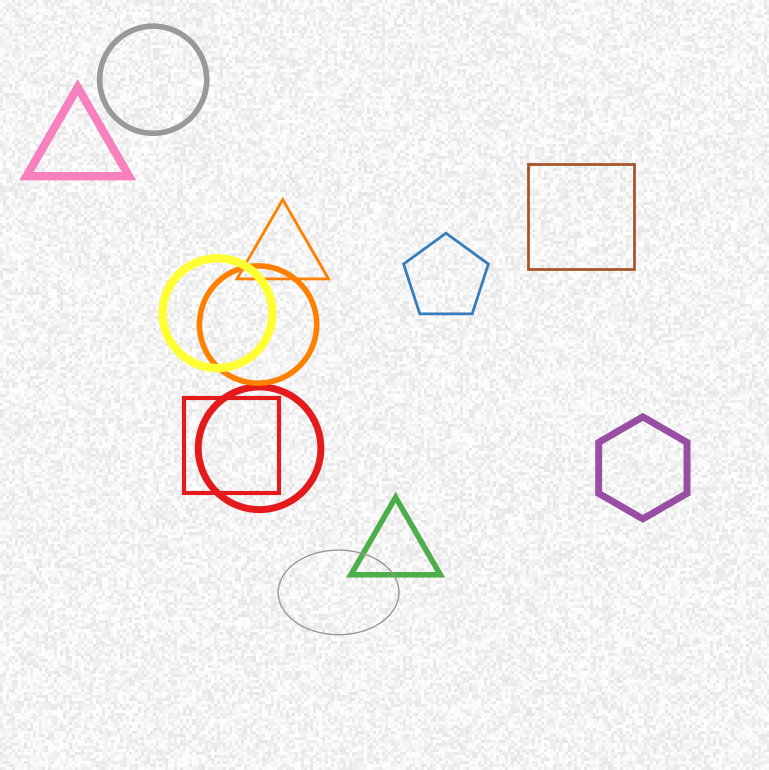[{"shape": "circle", "thickness": 2.5, "radius": 0.4, "center": [0.337, 0.418]}, {"shape": "square", "thickness": 1.5, "radius": 0.31, "center": [0.301, 0.422]}, {"shape": "pentagon", "thickness": 1, "radius": 0.29, "center": [0.579, 0.639]}, {"shape": "triangle", "thickness": 2, "radius": 0.34, "center": [0.514, 0.287]}, {"shape": "hexagon", "thickness": 2.5, "radius": 0.33, "center": [0.835, 0.392]}, {"shape": "triangle", "thickness": 1, "radius": 0.34, "center": [0.367, 0.672]}, {"shape": "circle", "thickness": 2, "radius": 0.38, "center": [0.335, 0.579]}, {"shape": "circle", "thickness": 3, "radius": 0.36, "center": [0.282, 0.593]}, {"shape": "square", "thickness": 1, "radius": 0.34, "center": [0.755, 0.719]}, {"shape": "triangle", "thickness": 3, "radius": 0.38, "center": [0.101, 0.81]}, {"shape": "oval", "thickness": 0.5, "radius": 0.39, "center": [0.44, 0.231]}, {"shape": "circle", "thickness": 2, "radius": 0.35, "center": [0.199, 0.896]}]